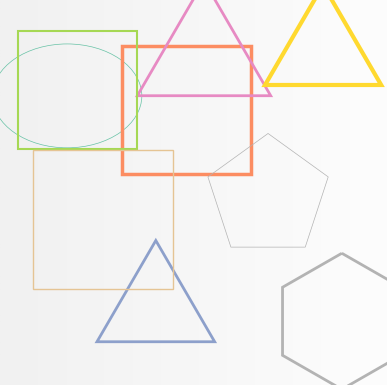[{"shape": "oval", "thickness": 0.5, "radius": 0.96, "center": [0.173, 0.751]}, {"shape": "square", "thickness": 2.5, "radius": 0.83, "center": [0.481, 0.714]}, {"shape": "triangle", "thickness": 2, "radius": 0.88, "center": [0.402, 0.2]}, {"shape": "triangle", "thickness": 2, "radius": 0.99, "center": [0.526, 0.851]}, {"shape": "square", "thickness": 1.5, "radius": 0.77, "center": [0.201, 0.766]}, {"shape": "triangle", "thickness": 3, "radius": 0.87, "center": [0.834, 0.866]}, {"shape": "square", "thickness": 1, "radius": 0.9, "center": [0.266, 0.429]}, {"shape": "pentagon", "thickness": 0.5, "radius": 0.82, "center": [0.692, 0.49]}, {"shape": "hexagon", "thickness": 2, "radius": 0.88, "center": [0.882, 0.165]}]